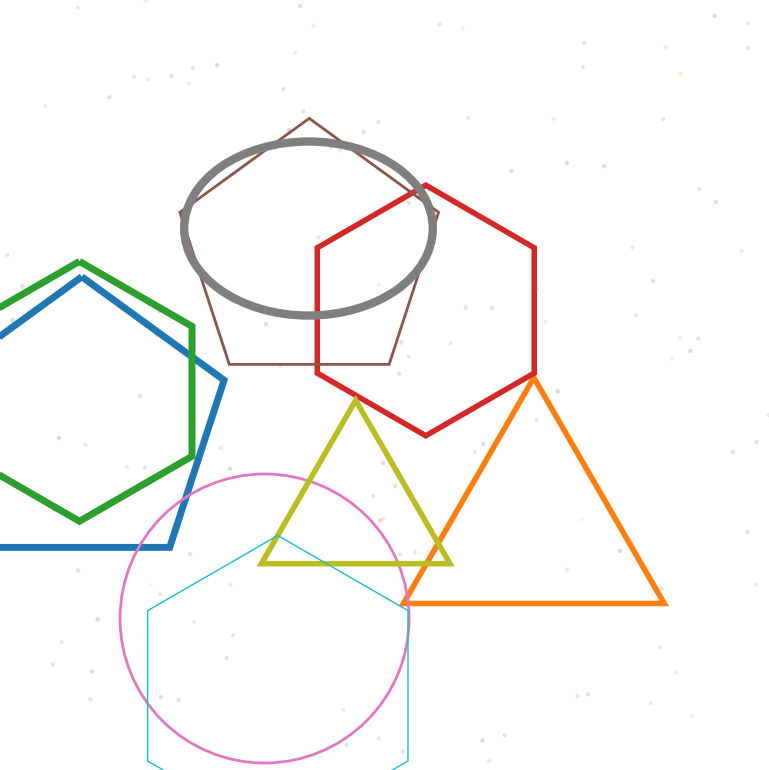[{"shape": "pentagon", "thickness": 2.5, "radius": 0.97, "center": [0.106, 0.446]}, {"shape": "triangle", "thickness": 2, "radius": 0.98, "center": [0.693, 0.314]}, {"shape": "hexagon", "thickness": 2.5, "radius": 0.84, "center": [0.103, 0.492]}, {"shape": "hexagon", "thickness": 2, "radius": 0.81, "center": [0.553, 0.597]}, {"shape": "pentagon", "thickness": 1, "radius": 0.88, "center": [0.402, 0.67]}, {"shape": "circle", "thickness": 1, "radius": 0.94, "center": [0.344, 0.197]}, {"shape": "oval", "thickness": 3, "radius": 0.81, "center": [0.401, 0.703]}, {"shape": "triangle", "thickness": 2, "radius": 0.71, "center": [0.462, 0.339]}, {"shape": "hexagon", "thickness": 0.5, "radius": 0.98, "center": [0.361, 0.109]}]